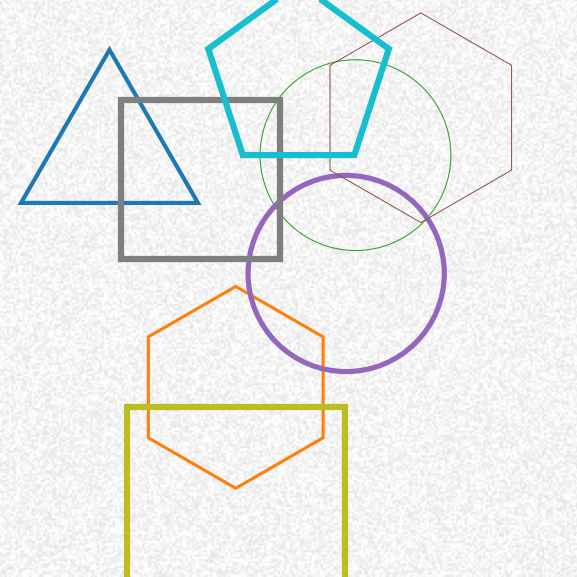[{"shape": "triangle", "thickness": 2, "radius": 0.88, "center": [0.19, 0.736]}, {"shape": "hexagon", "thickness": 1.5, "radius": 0.87, "center": [0.408, 0.328]}, {"shape": "circle", "thickness": 0.5, "radius": 0.83, "center": [0.616, 0.73]}, {"shape": "circle", "thickness": 2.5, "radius": 0.85, "center": [0.599, 0.526]}, {"shape": "hexagon", "thickness": 0.5, "radius": 0.91, "center": [0.729, 0.795]}, {"shape": "square", "thickness": 3, "radius": 0.69, "center": [0.347, 0.688]}, {"shape": "square", "thickness": 3, "radius": 0.95, "center": [0.409, 0.105]}, {"shape": "pentagon", "thickness": 3, "radius": 0.82, "center": [0.517, 0.864]}]